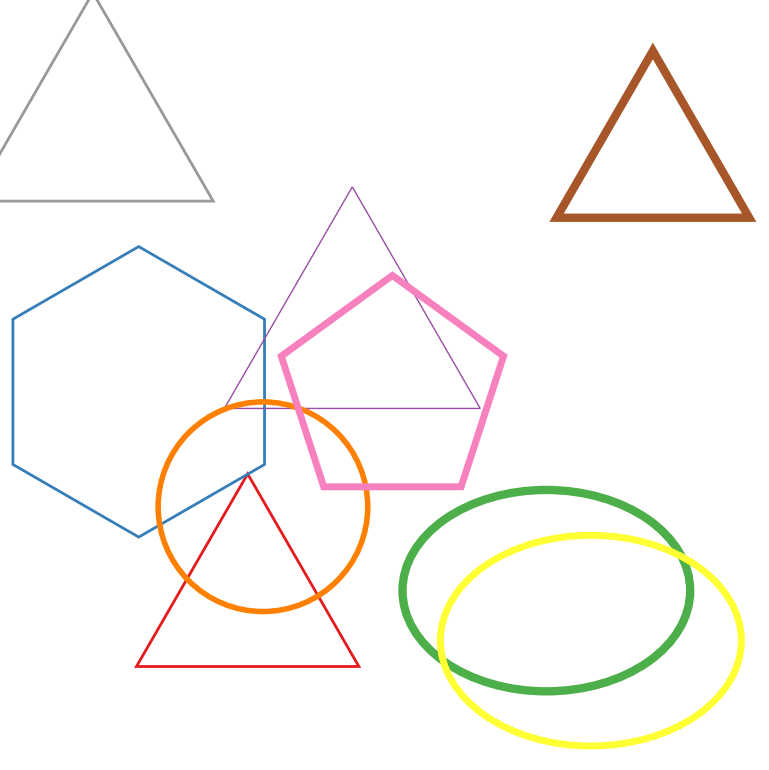[{"shape": "triangle", "thickness": 1, "radius": 0.83, "center": [0.322, 0.218]}, {"shape": "hexagon", "thickness": 1, "radius": 0.94, "center": [0.18, 0.491]}, {"shape": "oval", "thickness": 3, "radius": 0.93, "center": [0.71, 0.233]}, {"shape": "triangle", "thickness": 0.5, "radius": 0.96, "center": [0.458, 0.565]}, {"shape": "circle", "thickness": 2, "radius": 0.68, "center": [0.342, 0.342]}, {"shape": "oval", "thickness": 2.5, "radius": 0.98, "center": [0.767, 0.168]}, {"shape": "triangle", "thickness": 3, "radius": 0.72, "center": [0.848, 0.789]}, {"shape": "pentagon", "thickness": 2.5, "radius": 0.76, "center": [0.51, 0.491]}, {"shape": "triangle", "thickness": 1, "radius": 0.9, "center": [0.121, 0.829]}]